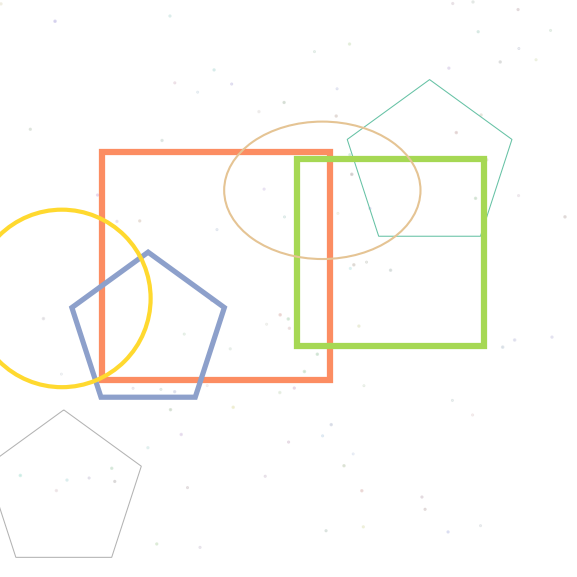[{"shape": "pentagon", "thickness": 0.5, "radius": 0.75, "center": [0.744, 0.711]}, {"shape": "square", "thickness": 3, "radius": 0.99, "center": [0.374, 0.539]}, {"shape": "pentagon", "thickness": 2.5, "radius": 0.69, "center": [0.256, 0.424]}, {"shape": "square", "thickness": 3, "radius": 0.81, "center": [0.677, 0.562]}, {"shape": "circle", "thickness": 2, "radius": 0.77, "center": [0.107, 0.482]}, {"shape": "oval", "thickness": 1, "radius": 0.85, "center": [0.558, 0.67]}, {"shape": "pentagon", "thickness": 0.5, "radius": 0.71, "center": [0.11, 0.148]}]